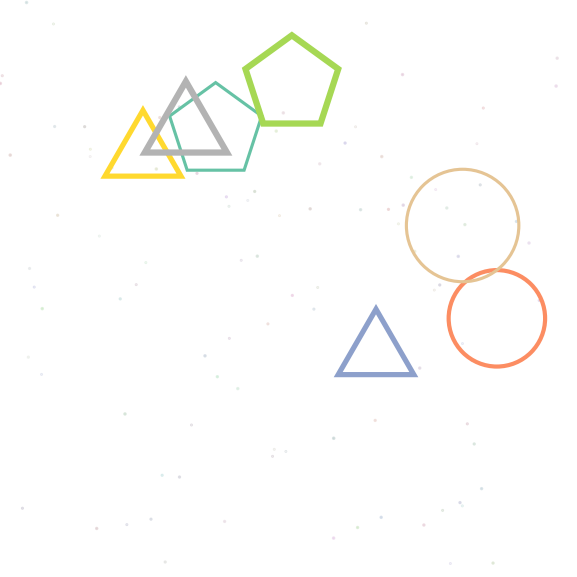[{"shape": "pentagon", "thickness": 1.5, "radius": 0.42, "center": [0.373, 0.772]}, {"shape": "circle", "thickness": 2, "radius": 0.42, "center": [0.86, 0.448]}, {"shape": "triangle", "thickness": 2.5, "radius": 0.38, "center": [0.651, 0.388]}, {"shape": "pentagon", "thickness": 3, "radius": 0.42, "center": [0.505, 0.854]}, {"shape": "triangle", "thickness": 2.5, "radius": 0.38, "center": [0.248, 0.732]}, {"shape": "circle", "thickness": 1.5, "radius": 0.49, "center": [0.801, 0.609]}, {"shape": "triangle", "thickness": 3, "radius": 0.41, "center": [0.322, 0.776]}]